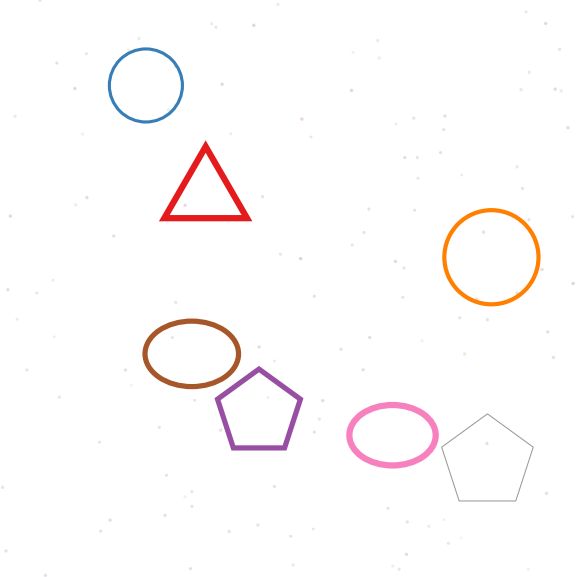[{"shape": "triangle", "thickness": 3, "radius": 0.41, "center": [0.356, 0.663]}, {"shape": "circle", "thickness": 1.5, "radius": 0.32, "center": [0.253, 0.851]}, {"shape": "pentagon", "thickness": 2.5, "radius": 0.38, "center": [0.448, 0.285]}, {"shape": "circle", "thickness": 2, "radius": 0.41, "center": [0.851, 0.554]}, {"shape": "oval", "thickness": 2.5, "radius": 0.4, "center": [0.332, 0.386]}, {"shape": "oval", "thickness": 3, "radius": 0.37, "center": [0.68, 0.246]}, {"shape": "pentagon", "thickness": 0.5, "radius": 0.42, "center": [0.844, 0.199]}]